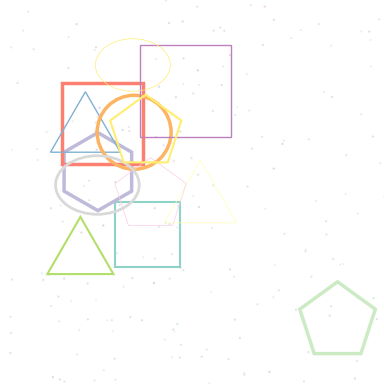[{"shape": "square", "thickness": 1.5, "radius": 0.42, "center": [0.384, 0.391]}, {"shape": "triangle", "thickness": 0.5, "radius": 0.54, "center": [0.521, 0.475]}, {"shape": "hexagon", "thickness": 2.5, "radius": 0.51, "center": [0.254, 0.554]}, {"shape": "square", "thickness": 2.5, "radius": 0.53, "center": [0.267, 0.679]}, {"shape": "triangle", "thickness": 1, "radius": 0.52, "center": [0.222, 0.657]}, {"shape": "circle", "thickness": 2.5, "radius": 0.48, "center": [0.348, 0.656]}, {"shape": "triangle", "thickness": 1.5, "radius": 0.5, "center": [0.209, 0.338]}, {"shape": "pentagon", "thickness": 0.5, "radius": 0.49, "center": [0.391, 0.493]}, {"shape": "oval", "thickness": 2, "radius": 0.54, "center": [0.253, 0.519]}, {"shape": "square", "thickness": 1, "radius": 0.59, "center": [0.482, 0.764]}, {"shape": "pentagon", "thickness": 2.5, "radius": 0.52, "center": [0.877, 0.165]}, {"shape": "pentagon", "thickness": 1.5, "radius": 0.49, "center": [0.379, 0.657]}, {"shape": "oval", "thickness": 0.5, "radius": 0.49, "center": [0.345, 0.831]}]